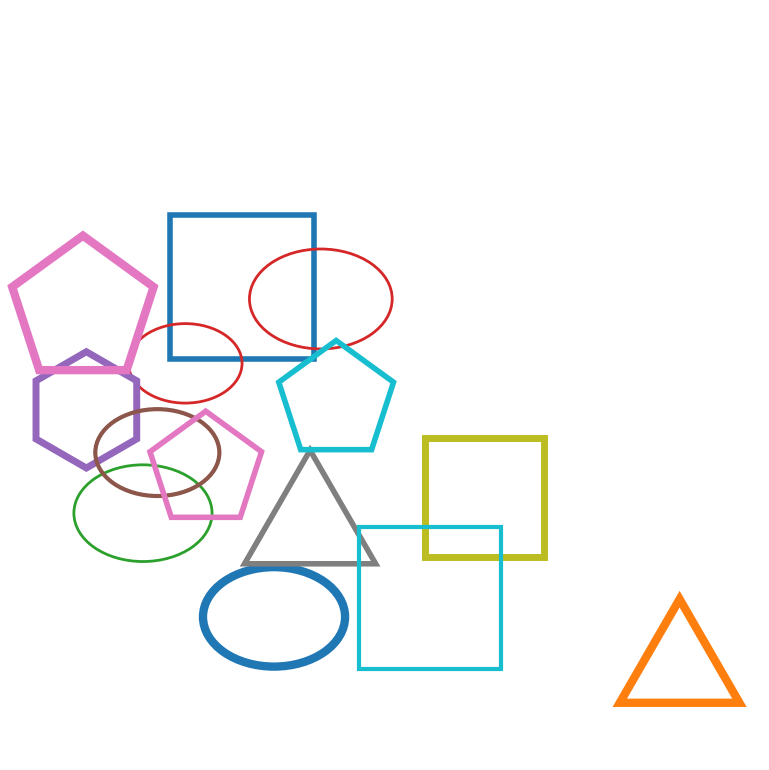[{"shape": "oval", "thickness": 3, "radius": 0.46, "center": [0.356, 0.199]}, {"shape": "square", "thickness": 2, "radius": 0.47, "center": [0.314, 0.627]}, {"shape": "triangle", "thickness": 3, "radius": 0.45, "center": [0.883, 0.132]}, {"shape": "oval", "thickness": 1, "radius": 0.45, "center": [0.186, 0.334]}, {"shape": "oval", "thickness": 1, "radius": 0.46, "center": [0.417, 0.612]}, {"shape": "oval", "thickness": 1, "radius": 0.37, "center": [0.241, 0.528]}, {"shape": "hexagon", "thickness": 2.5, "radius": 0.38, "center": [0.112, 0.468]}, {"shape": "oval", "thickness": 1.5, "radius": 0.4, "center": [0.204, 0.412]}, {"shape": "pentagon", "thickness": 2, "radius": 0.38, "center": [0.267, 0.39]}, {"shape": "pentagon", "thickness": 3, "radius": 0.48, "center": [0.108, 0.597]}, {"shape": "triangle", "thickness": 2, "radius": 0.49, "center": [0.403, 0.317]}, {"shape": "square", "thickness": 2.5, "radius": 0.39, "center": [0.629, 0.354]}, {"shape": "pentagon", "thickness": 2, "radius": 0.39, "center": [0.437, 0.479]}, {"shape": "square", "thickness": 1.5, "radius": 0.46, "center": [0.558, 0.223]}]